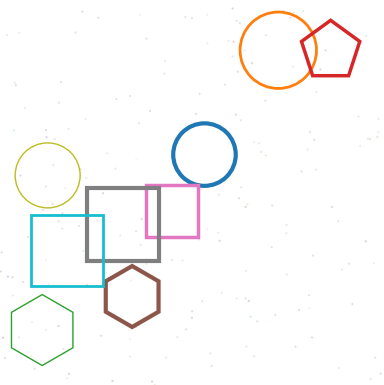[{"shape": "circle", "thickness": 3, "radius": 0.41, "center": [0.531, 0.598]}, {"shape": "circle", "thickness": 2, "radius": 0.5, "center": [0.723, 0.87]}, {"shape": "hexagon", "thickness": 1, "radius": 0.46, "center": [0.11, 0.143]}, {"shape": "pentagon", "thickness": 2.5, "radius": 0.4, "center": [0.859, 0.868]}, {"shape": "hexagon", "thickness": 3, "radius": 0.4, "center": [0.343, 0.23]}, {"shape": "square", "thickness": 2.5, "radius": 0.34, "center": [0.446, 0.453]}, {"shape": "square", "thickness": 3, "radius": 0.47, "center": [0.319, 0.416]}, {"shape": "circle", "thickness": 1, "radius": 0.42, "center": [0.124, 0.544]}, {"shape": "square", "thickness": 2, "radius": 0.46, "center": [0.174, 0.349]}]